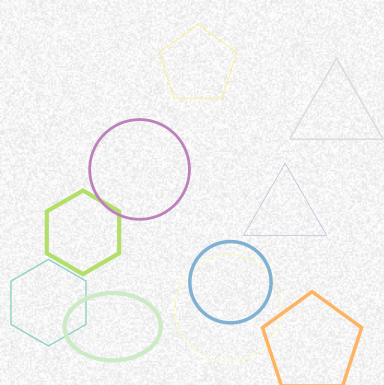[{"shape": "hexagon", "thickness": 1, "radius": 0.56, "center": [0.126, 0.214]}, {"shape": "circle", "thickness": 0.5, "radius": 0.69, "center": [0.592, 0.2]}, {"shape": "triangle", "thickness": 0.5, "radius": 0.62, "center": [0.741, 0.451]}, {"shape": "circle", "thickness": 2.5, "radius": 0.53, "center": [0.599, 0.267]}, {"shape": "pentagon", "thickness": 2.5, "radius": 0.68, "center": [0.811, 0.107]}, {"shape": "hexagon", "thickness": 3, "radius": 0.54, "center": [0.216, 0.397]}, {"shape": "triangle", "thickness": 1, "radius": 0.7, "center": [0.874, 0.709]}, {"shape": "circle", "thickness": 2, "radius": 0.65, "center": [0.363, 0.56]}, {"shape": "oval", "thickness": 3, "radius": 0.62, "center": [0.293, 0.151]}, {"shape": "pentagon", "thickness": 0.5, "radius": 0.53, "center": [0.514, 0.831]}]